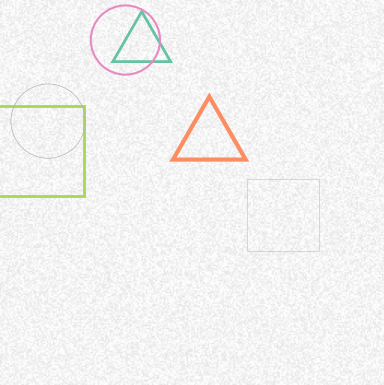[{"shape": "triangle", "thickness": 2, "radius": 0.43, "center": [0.368, 0.883]}, {"shape": "triangle", "thickness": 3, "radius": 0.55, "center": [0.544, 0.64]}, {"shape": "circle", "thickness": 1.5, "radius": 0.45, "center": [0.326, 0.896]}, {"shape": "square", "thickness": 2, "radius": 0.58, "center": [0.101, 0.607]}, {"shape": "square", "thickness": 0.5, "radius": 0.47, "center": [0.735, 0.442]}, {"shape": "circle", "thickness": 0.5, "radius": 0.48, "center": [0.125, 0.685]}]